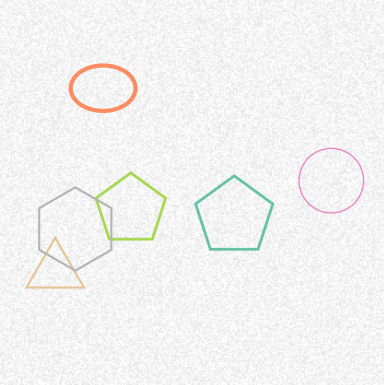[{"shape": "pentagon", "thickness": 2, "radius": 0.53, "center": [0.608, 0.438]}, {"shape": "oval", "thickness": 3, "radius": 0.42, "center": [0.268, 0.771]}, {"shape": "circle", "thickness": 1, "radius": 0.42, "center": [0.861, 0.531]}, {"shape": "pentagon", "thickness": 2, "radius": 0.48, "center": [0.34, 0.456]}, {"shape": "triangle", "thickness": 1.5, "radius": 0.43, "center": [0.143, 0.296]}, {"shape": "hexagon", "thickness": 1.5, "radius": 0.54, "center": [0.196, 0.405]}]